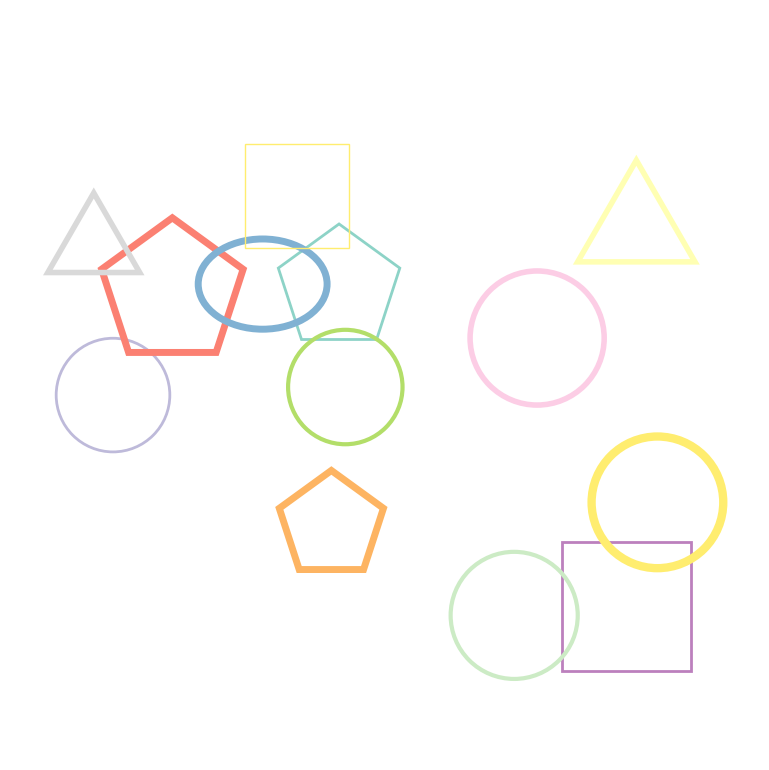[{"shape": "pentagon", "thickness": 1, "radius": 0.41, "center": [0.44, 0.626]}, {"shape": "triangle", "thickness": 2, "radius": 0.44, "center": [0.826, 0.704]}, {"shape": "circle", "thickness": 1, "radius": 0.37, "center": [0.147, 0.487]}, {"shape": "pentagon", "thickness": 2.5, "radius": 0.48, "center": [0.224, 0.62]}, {"shape": "oval", "thickness": 2.5, "radius": 0.42, "center": [0.341, 0.631]}, {"shape": "pentagon", "thickness": 2.5, "radius": 0.36, "center": [0.43, 0.318]}, {"shape": "circle", "thickness": 1.5, "radius": 0.37, "center": [0.448, 0.497]}, {"shape": "circle", "thickness": 2, "radius": 0.44, "center": [0.698, 0.561]}, {"shape": "triangle", "thickness": 2, "radius": 0.34, "center": [0.122, 0.68]}, {"shape": "square", "thickness": 1, "radius": 0.42, "center": [0.814, 0.212]}, {"shape": "circle", "thickness": 1.5, "radius": 0.41, "center": [0.668, 0.201]}, {"shape": "circle", "thickness": 3, "radius": 0.43, "center": [0.854, 0.348]}, {"shape": "square", "thickness": 0.5, "radius": 0.34, "center": [0.385, 0.745]}]